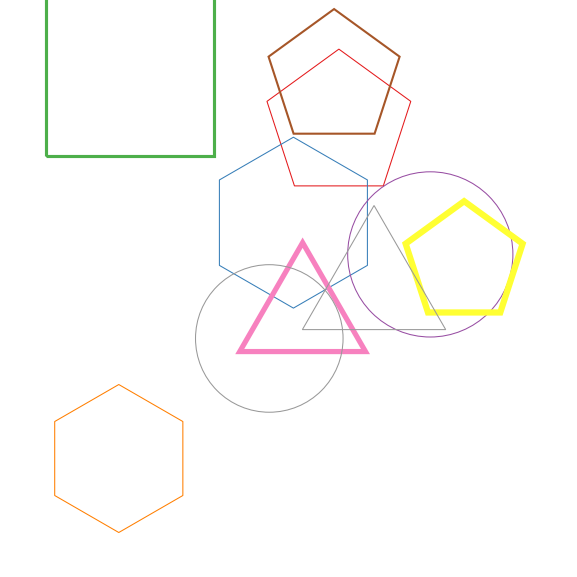[{"shape": "pentagon", "thickness": 0.5, "radius": 0.65, "center": [0.587, 0.783]}, {"shape": "hexagon", "thickness": 0.5, "radius": 0.74, "center": [0.508, 0.614]}, {"shape": "square", "thickness": 1.5, "radius": 0.73, "center": [0.224, 0.874]}, {"shape": "circle", "thickness": 0.5, "radius": 0.72, "center": [0.745, 0.559]}, {"shape": "hexagon", "thickness": 0.5, "radius": 0.64, "center": [0.206, 0.205]}, {"shape": "pentagon", "thickness": 3, "radius": 0.53, "center": [0.804, 0.544]}, {"shape": "pentagon", "thickness": 1, "radius": 0.6, "center": [0.579, 0.864]}, {"shape": "triangle", "thickness": 2.5, "radius": 0.63, "center": [0.524, 0.453]}, {"shape": "circle", "thickness": 0.5, "radius": 0.64, "center": [0.466, 0.413]}, {"shape": "triangle", "thickness": 0.5, "radius": 0.72, "center": [0.648, 0.5]}]